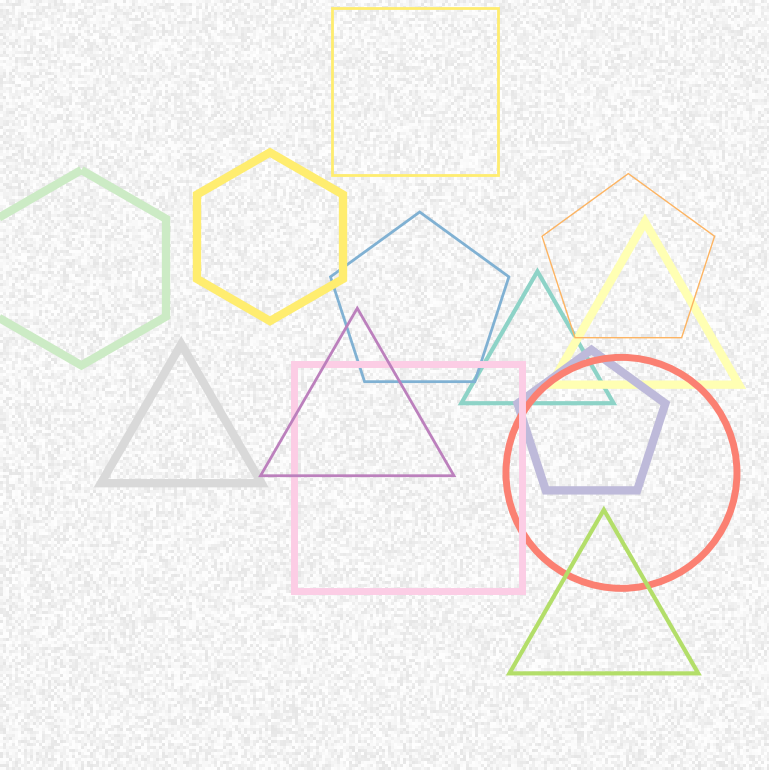[{"shape": "triangle", "thickness": 1.5, "radius": 0.57, "center": [0.698, 0.533]}, {"shape": "triangle", "thickness": 3, "radius": 0.71, "center": [0.838, 0.571]}, {"shape": "pentagon", "thickness": 3, "radius": 0.5, "center": [0.768, 0.445]}, {"shape": "circle", "thickness": 2.5, "radius": 0.75, "center": [0.807, 0.386]}, {"shape": "pentagon", "thickness": 1, "radius": 0.61, "center": [0.545, 0.603]}, {"shape": "pentagon", "thickness": 0.5, "radius": 0.59, "center": [0.816, 0.657]}, {"shape": "triangle", "thickness": 1.5, "radius": 0.71, "center": [0.784, 0.196]}, {"shape": "square", "thickness": 2.5, "radius": 0.74, "center": [0.53, 0.38]}, {"shape": "triangle", "thickness": 3, "radius": 0.6, "center": [0.235, 0.433]}, {"shape": "triangle", "thickness": 1, "radius": 0.73, "center": [0.464, 0.455]}, {"shape": "hexagon", "thickness": 3, "radius": 0.63, "center": [0.106, 0.652]}, {"shape": "hexagon", "thickness": 3, "radius": 0.55, "center": [0.351, 0.693]}, {"shape": "square", "thickness": 1, "radius": 0.54, "center": [0.539, 0.881]}]